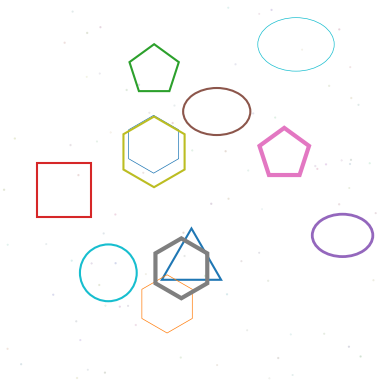[{"shape": "hexagon", "thickness": 0.5, "radius": 0.38, "center": [0.399, 0.625]}, {"shape": "triangle", "thickness": 1.5, "radius": 0.44, "center": [0.497, 0.318]}, {"shape": "hexagon", "thickness": 0.5, "radius": 0.38, "center": [0.434, 0.211]}, {"shape": "pentagon", "thickness": 1.5, "radius": 0.34, "center": [0.4, 0.818]}, {"shape": "square", "thickness": 1.5, "radius": 0.35, "center": [0.166, 0.507]}, {"shape": "oval", "thickness": 2, "radius": 0.39, "center": [0.89, 0.389]}, {"shape": "oval", "thickness": 1.5, "radius": 0.44, "center": [0.563, 0.71]}, {"shape": "pentagon", "thickness": 3, "radius": 0.34, "center": [0.738, 0.6]}, {"shape": "hexagon", "thickness": 3, "radius": 0.39, "center": [0.471, 0.303]}, {"shape": "hexagon", "thickness": 1.5, "radius": 0.46, "center": [0.4, 0.606]}, {"shape": "circle", "thickness": 1.5, "radius": 0.37, "center": [0.281, 0.291]}, {"shape": "oval", "thickness": 0.5, "radius": 0.5, "center": [0.769, 0.885]}]